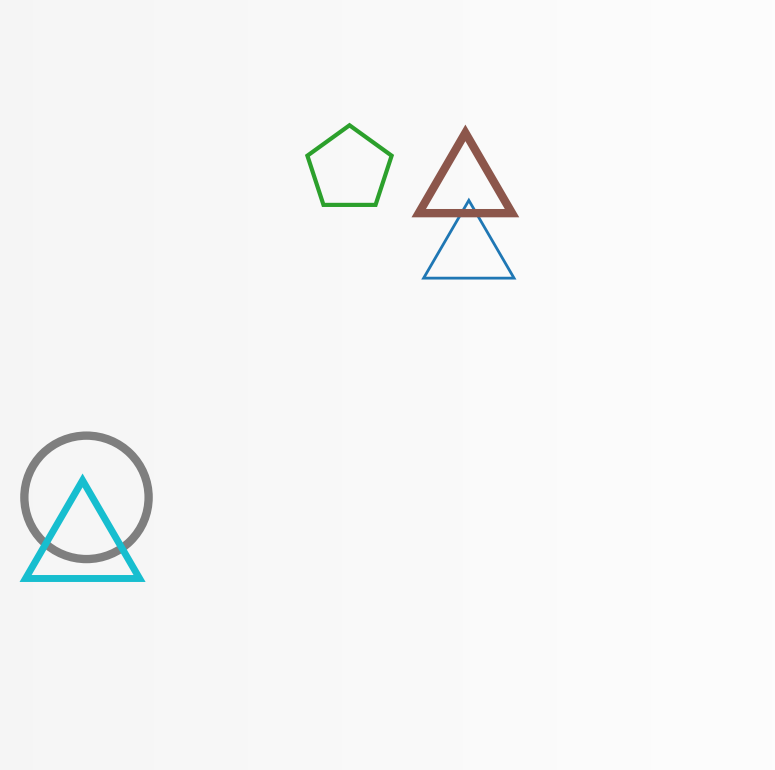[{"shape": "triangle", "thickness": 1, "radius": 0.34, "center": [0.605, 0.672]}, {"shape": "pentagon", "thickness": 1.5, "radius": 0.29, "center": [0.451, 0.78]}, {"shape": "triangle", "thickness": 3, "radius": 0.35, "center": [0.601, 0.758]}, {"shape": "circle", "thickness": 3, "radius": 0.4, "center": [0.112, 0.354]}, {"shape": "triangle", "thickness": 2.5, "radius": 0.42, "center": [0.107, 0.291]}]